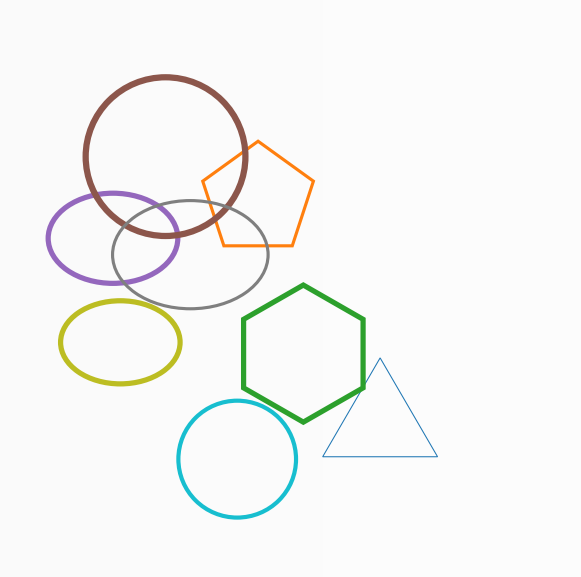[{"shape": "triangle", "thickness": 0.5, "radius": 0.57, "center": [0.654, 0.265]}, {"shape": "pentagon", "thickness": 1.5, "radius": 0.5, "center": [0.444, 0.654]}, {"shape": "hexagon", "thickness": 2.5, "radius": 0.59, "center": [0.522, 0.387]}, {"shape": "oval", "thickness": 2.5, "radius": 0.56, "center": [0.194, 0.587]}, {"shape": "circle", "thickness": 3, "radius": 0.69, "center": [0.285, 0.728]}, {"shape": "oval", "thickness": 1.5, "radius": 0.67, "center": [0.327, 0.558]}, {"shape": "oval", "thickness": 2.5, "radius": 0.51, "center": [0.207, 0.406]}, {"shape": "circle", "thickness": 2, "radius": 0.51, "center": [0.408, 0.204]}]